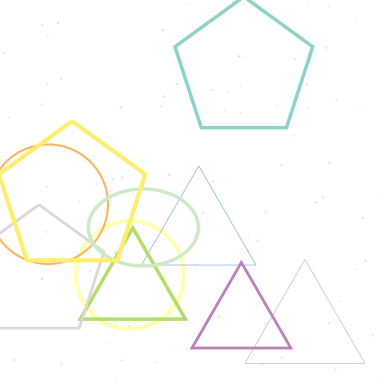[{"shape": "pentagon", "thickness": 2.5, "radius": 0.94, "center": [0.633, 0.82]}, {"shape": "circle", "thickness": 3, "radius": 0.7, "center": [0.337, 0.286]}, {"shape": "triangle", "thickness": 0.5, "radius": 0.9, "center": [0.792, 0.146]}, {"shape": "triangle", "thickness": 0.5, "radius": 0.86, "center": [0.516, 0.397]}, {"shape": "circle", "thickness": 1.5, "radius": 0.78, "center": [0.125, 0.47]}, {"shape": "triangle", "thickness": 2.5, "radius": 0.79, "center": [0.345, 0.25]}, {"shape": "pentagon", "thickness": 2, "radius": 0.89, "center": [0.101, 0.291]}, {"shape": "triangle", "thickness": 2, "radius": 0.74, "center": [0.627, 0.17]}, {"shape": "oval", "thickness": 2.5, "radius": 0.71, "center": [0.372, 0.409]}, {"shape": "pentagon", "thickness": 3, "radius": 1.0, "center": [0.187, 0.486]}]